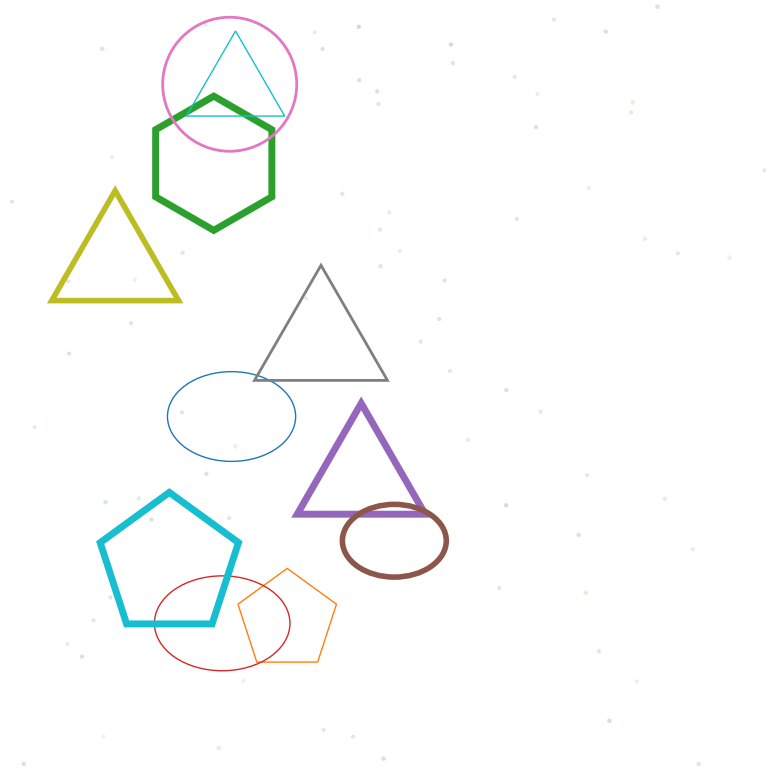[{"shape": "oval", "thickness": 0.5, "radius": 0.42, "center": [0.301, 0.459]}, {"shape": "pentagon", "thickness": 0.5, "radius": 0.34, "center": [0.373, 0.195]}, {"shape": "hexagon", "thickness": 2.5, "radius": 0.44, "center": [0.278, 0.788]}, {"shape": "oval", "thickness": 0.5, "radius": 0.44, "center": [0.289, 0.191]}, {"shape": "triangle", "thickness": 2.5, "radius": 0.48, "center": [0.469, 0.38]}, {"shape": "oval", "thickness": 2, "radius": 0.34, "center": [0.512, 0.298]}, {"shape": "circle", "thickness": 1, "radius": 0.44, "center": [0.298, 0.891]}, {"shape": "triangle", "thickness": 1, "radius": 0.5, "center": [0.417, 0.556]}, {"shape": "triangle", "thickness": 2, "radius": 0.48, "center": [0.15, 0.657]}, {"shape": "triangle", "thickness": 0.5, "radius": 0.37, "center": [0.306, 0.886]}, {"shape": "pentagon", "thickness": 2.5, "radius": 0.47, "center": [0.22, 0.266]}]